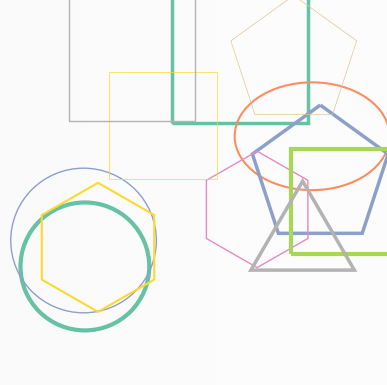[{"shape": "square", "thickness": 2.5, "radius": 0.88, "center": [0.62, 0.857]}, {"shape": "circle", "thickness": 3, "radius": 0.83, "center": [0.219, 0.308]}, {"shape": "oval", "thickness": 1.5, "radius": 1.0, "center": [0.805, 0.646]}, {"shape": "pentagon", "thickness": 2.5, "radius": 0.92, "center": [0.827, 0.543]}, {"shape": "circle", "thickness": 1, "radius": 0.94, "center": [0.216, 0.375]}, {"shape": "hexagon", "thickness": 1, "radius": 0.76, "center": [0.664, 0.456]}, {"shape": "square", "thickness": 3, "radius": 0.68, "center": [0.888, 0.476]}, {"shape": "square", "thickness": 0.5, "radius": 0.7, "center": [0.421, 0.673]}, {"shape": "hexagon", "thickness": 1.5, "radius": 0.84, "center": [0.253, 0.358]}, {"shape": "pentagon", "thickness": 0.5, "radius": 0.85, "center": [0.758, 0.841]}, {"shape": "triangle", "thickness": 2.5, "radius": 0.77, "center": [0.781, 0.375]}, {"shape": "square", "thickness": 1, "radius": 0.81, "center": [0.341, 0.849]}]